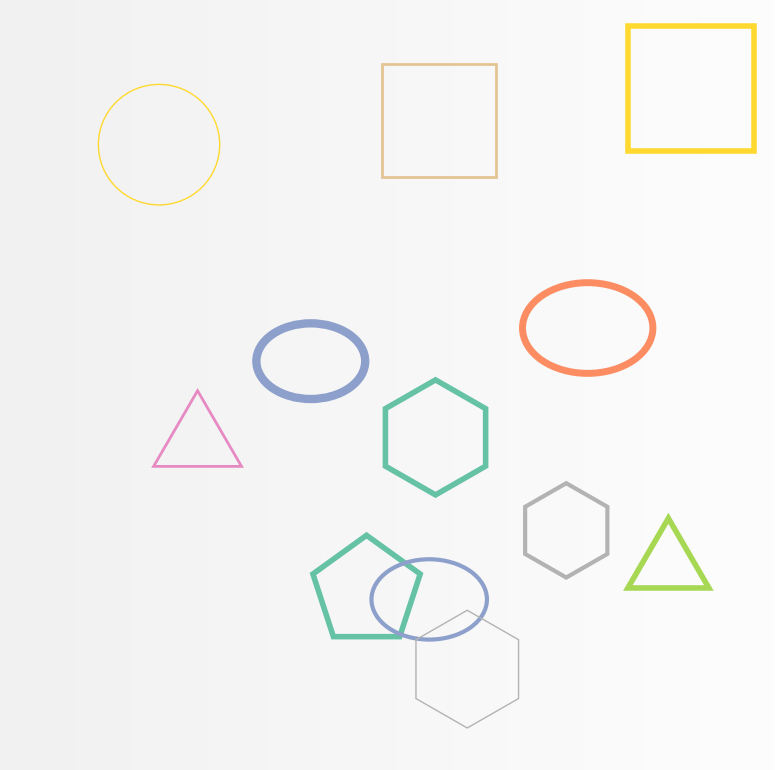[{"shape": "hexagon", "thickness": 2, "radius": 0.37, "center": [0.562, 0.432]}, {"shape": "pentagon", "thickness": 2, "radius": 0.36, "center": [0.473, 0.232]}, {"shape": "oval", "thickness": 2.5, "radius": 0.42, "center": [0.758, 0.574]}, {"shape": "oval", "thickness": 1.5, "radius": 0.37, "center": [0.554, 0.222]}, {"shape": "oval", "thickness": 3, "radius": 0.35, "center": [0.401, 0.531]}, {"shape": "triangle", "thickness": 1, "radius": 0.33, "center": [0.255, 0.427]}, {"shape": "triangle", "thickness": 2, "radius": 0.3, "center": [0.862, 0.267]}, {"shape": "square", "thickness": 2, "radius": 0.41, "center": [0.891, 0.885]}, {"shape": "circle", "thickness": 0.5, "radius": 0.39, "center": [0.205, 0.812]}, {"shape": "square", "thickness": 1, "radius": 0.37, "center": [0.567, 0.843]}, {"shape": "hexagon", "thickness": 1.5, "radius": 0.31, "center": [0.731, 0.311]}, {"shape": "hexagon", "thickness": 0.5, "radius": 0.38, "center": [0.603, 0.131]}]